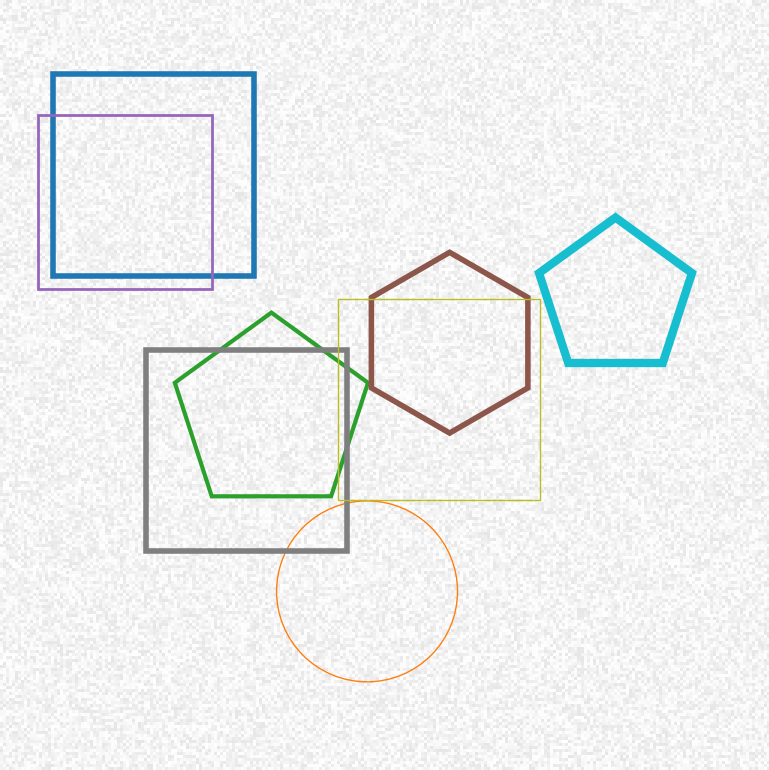[{"shape": "square", "thickness": 2, "radius": 0.65, "center": [0.2, 0.773]}, {"shape": "circle", "thickness": 0.5, "radius": 0.59, "center": [0.477, 0.232]}, {"shape": "pentagon", "thickness": 1.5, "radius": 0.66, "center": [0.352, 0.462]}, {"shape": "square", "thickness": 1, "radius": 0.56, "center": [0.163, 0.737]}, {"shape": "hexagon", "thickness": 2, "radius": 0.59, "center": [0.584, 0.555]}, {"shape": "square", "thickness": 2, "radius": 0.65, "center": [0.32, 0.415]}, {"shape": "square", "thickness": 0.5, "radius": 0.65, "center": [0.57, 0.481]}, {"shape": "pentagon", "thickness": 3, "radius": 0.52, "center": [0.799, 0.613]}]